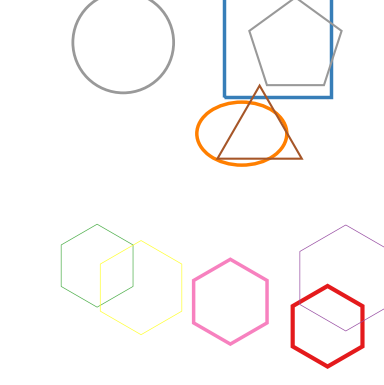[{"shape": "hexagon", "thickness": 3, "radius": 0.52, "center": [0.851, 0.153]}, {"shape": "square", "thickness": 2.5, "radius": 0.7, "center": [0.721, 0.887]}, {"shape": "hexagon", "thickness": 0.5, "radius": 0.54, "center": [0.252, 0.31]}, {"shape": "hexagon", "thickness": 0.5, "radius": 0.69, "center": [0.898, 0.278]}, {"shape": "oval", "thickness": 2.5, "radius": 0.58, "center": [0.628, 0.653]}, {"shape": "hexagon", "thickness": 0.5, "radius": 0.61, "center": [0.366, 0.253]}, {"shape": "triangle", "thickness": 1.5, "radius": 0.63, "center": [0.674, 0.651]}, {"shape": "hexagon", "thickness": 2.5, "radius": 0.55, "center": [0.598, 0.216]}, {"shape": "pentagon", "thickness": 1.5, "radius": 0.63, "center": [0.767, 0.881]}, {"shape": "circle", "thickness": 2, "radius": 0.65, "center": [0.32, 0.89]}]